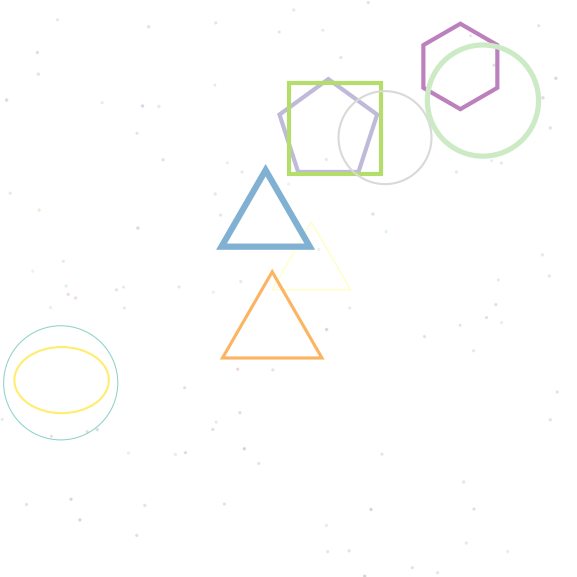[{"shape": "circle", "thickness": 0.5, "radius": 0.49, "center": [0.105, 0.336]}, {"shape": "triangle", "thickness": 0.5, "radius": 0.39, "center": [0.539, 0.537]}, {"shape": "pentagon", "thickness": 2, "radius": 0.44, "center": [0.569, 0.773]}, {"shape": "triangle", "thickness": 3, "radius": 0.44, "center": [0.46, 0.616]}, {"shape": "triangle", "thickness": 1.5, "radius": 0.5, "center": [0.471, 0.429]}, {"shape": "square", "thickness": 2, "radius": 0.4, "center": [0.581, 0.777]}, {"shape": "circle", "thickness": 1, "radius": 0.4, "center": [0.667, 0.761]}, {"shape": "hexagon", "thickness": 2, "radius": 0.37, "center": [0.797, 0.884]}, {"shape": "circle", "thickness": 2.5, "radius": 0.48, "center": [0.836, 0.825]}, {"shape": "oval", "thickness": 1, "radius": 0.41, "center": [0.107, 0.341]}]